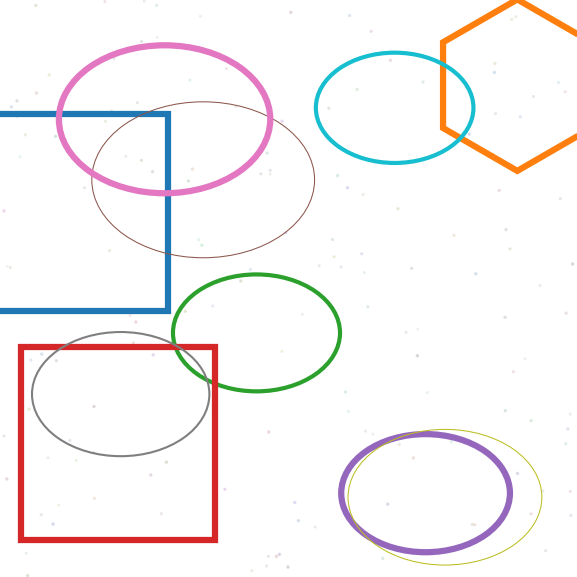[{"shape": "square", "thickness": 3, "radius": 0.85, "center": [0.121, 0.631]}, {"shape": "hexagon", "thickness": 3, "radius": 0.74, "center": [0.896, 0.852]}, {"shape": "oval", "thickness": 2, "radius": 0.72, "center": [0.444, 0.423]}, {"shape": "square", "thickness": 3, "radius": 0.84, "center": [0.204, 0.231]}, {"shape": "oval", "thickness": 3, "radius": 0.73, "center": [0.737, 0.145]}, {"shape": "oval", "thickness": 0.5, "radius": 0.96, "center": [0.352, 0.688]}, {"shape": "oval", "thickness": 3, "radius": 0.91, "center": [0.285, 0.793]}, {"shape": "oval", "thickness": 1, "radius": 0.77, "center": [0.209, 0.317]}, {"shape": "oval", "thickness": 0.5, "radius": 0.84, "center": [0.77, 0.138]}, {"shape": "oval", "thickness": 2, "radius": 0.68, "center": [0.683, 0.812]}]